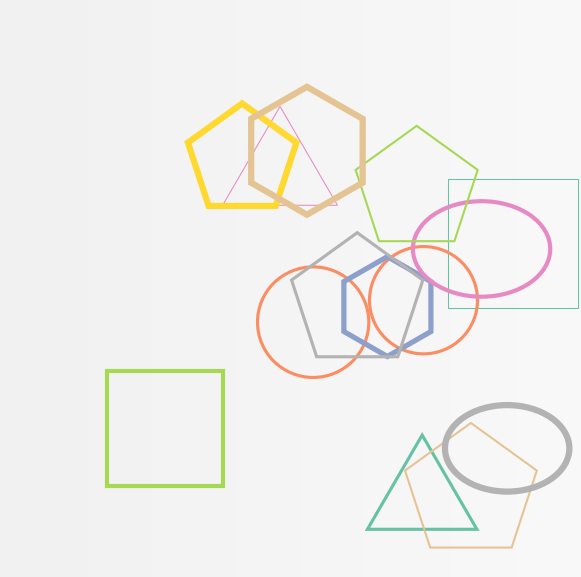[{"shape": "square", "thickness": 0.5, "radius": 0.56, "center": [0.882, 0.578]}, {"shape": "triangle", "thickness": 1.5, "radius": 0.54, "center": [0.726, 0.137]}, {"shape": "circle", "thickness": 1.5, "radius": 0.48, "center": [0.539, 0.441]}, {"shape": "circle", "thickness": 1.5, "radius": 0.46, "center": [0.729, 0.479]}, {"shape": "hexagon", "thickness": 2.5, "radius": 0.43, "center": [0.666, 0.468]}, {"shape": "triangle", "thickness": 0.5, "radius": 0.57, "center": [0.482, 0.701]}, {"shape": "oval", "thickness": 2, "radius": 0.59, "center": [0.829, 0.568]}, {"shape": "pentagon", "thickness": 1, "radius": 0.55, "center": [0.717, 0.671]}, {"shape": "square", "thickness": 2, "radius": 0.5, "center": [0.283, 0.258]}, {"shape": "pentagon", "thickness": 3, "radius": 0.49, "center": [0.417, 0.722]}, {"shape": "hexagon", "thickness": 3, "radius": 0.55, "center": [0.528, 0.738]}, {"shape": "pentagon", "thickness": 1, "radius": 0.6, "center": [0.81, 0.147]}, {"shape": "pentagon", "thickness": 1.5, "radius": 0.59, "center": [0.615, 0.477]}, {"shape": "oval", "thickness": 3, "radius": 0.54, "center": [0.873, 0.223]}]